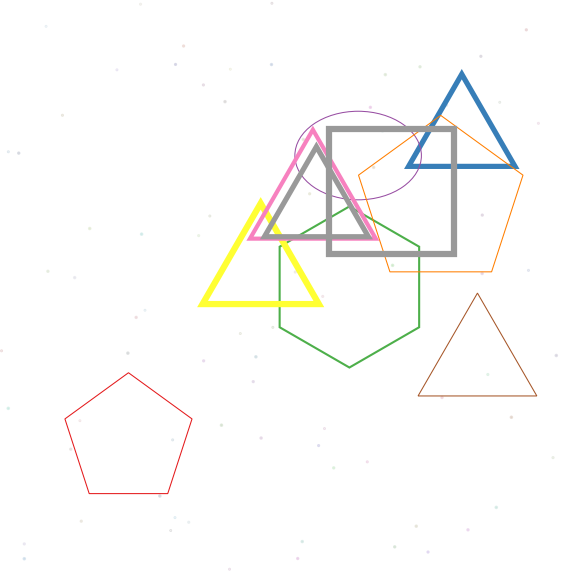[{"shape": "pentagon", "thickness": 0.5, "radius": 0.58, "center": [0.222, 0.238]}, {"shape": "triangle", "thickness": 2.5, "radius": 0.53, "center": [0.8, 0.764]}, {"shape": "hexagon", "thickness": 1, "radius": 0.7, "center": [0.605, 0.502]}, {"shape": "oval", "thickness": 0.5, "radius": 0.55, "center": [0.62, 0.73]}, {"shape": "pentagon", "thickness": 0.5, "radius": 0.75, "center": [0.763, 0.65]}, {"shape": "triangle", "thickness": 3, "radius": 0.58, "center": [0.451, 0.531]}, {"shape": "triangle", "thickness": 0.5, "radius": 0.59, "center": [0.827, 0.373]}, {"shape": "triangle", "thickness": 2, "radius": 0.63, "center": [0.542, 0.649]}, {"shape": "triangle", "thickness": 2.5, "radius": 0.52, "center": [0.548, 0.641]}, {"shape": "square", "thickness": 3, "radius": 0.54, "center": [0.679, 0.667]}]